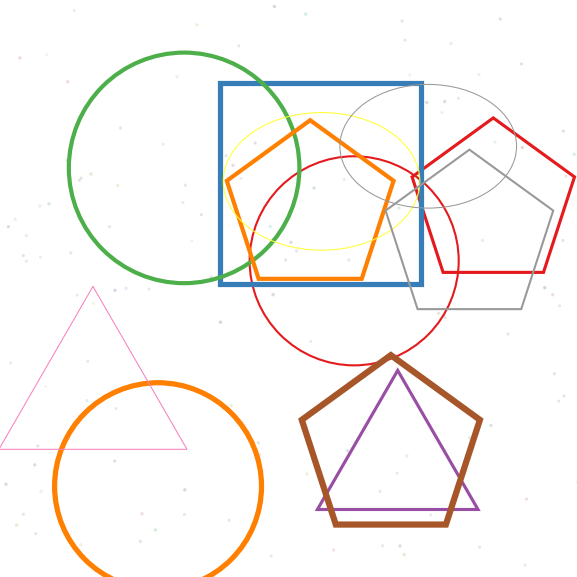[{"shape": "circle", "thickness": 1, "radius": 0.91, "center": [0.613, 0.548]}, {"shape": "pentagon", "thickness": 1.5, "radius": 0.74, "center": [0.854, 0.647]}, {"shape": "square", "thickness": 2.5, "radius": 0.87, "center": [0.554, 0.682]}, {"shape": "circle", "thickness": 2, "radius": 1.0, "center": [0.319, 0.708]}, {"shape": "triangle", "thickness": 1.5, "radius": 0.8, "center": [0.689, 0.197]}, {"shape": "circle", "thickness": 2.5, "radius": 0.9, "center": [0.274, 0.157]}, {"shape": "pentagon", "thickness": 2, "radius": 0.76, "center": [0.537, 0.639]}, {"shape": "oval", "thickness": 0.5, "radius": 0.85, "center": [0.557, 0.685]}, {"shape": "pentagon", "thickness": 3, "radius": 0.81, "center": [0.677, 0.222]}, {"shape": "triangle", "thickness": 0.5, "radius": 0.94, "center": [0.161, 0.315]}, {"shape": "oval", "thickness": 0.5, "radius": 0.76, "center": [0.742, 0.746]}, {"shape": "pentagon", "thickness": 1, "radius": 0.76, "center": [0.813, 0.587]}]